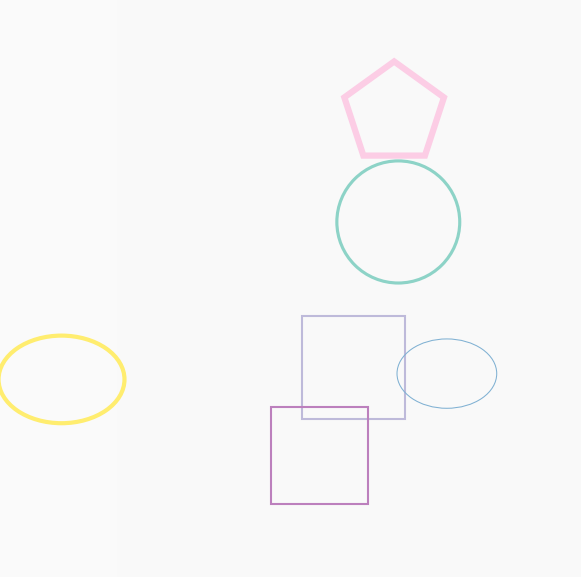[{"shape": "circle", "thickness": 1.5, "radius": 0.53, "center": [0.685, 0.615]}, {"shape": "square", "thickness": 1, "radius": 0.44, "center": [0.609, 0.363]}, {"shape": "oval", "thickness": 0.5, "radius": 0.43, "center": [0.769, 0.352]}, {"shape": "pentagon", "thickness": 3, "radius": 0.45, "center": [0.678, 0.803]}, {"shape": "square", "thickness": 1, "radius": 0.42, "center": [0.55, 0.211]}, {"shape": "oval", "thickness": 2, "radius": 0.54, "center": [0.106, 0.342]}]